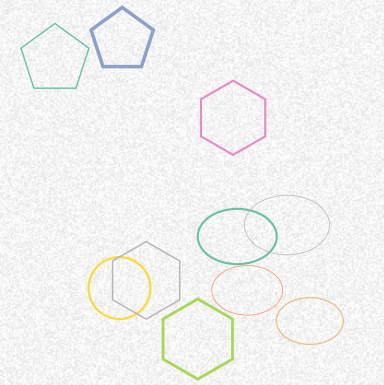[{"shape": "pentagon", "thickness": 1, "radius": 0.46, "center": [0.143, 0.846]}, {"shape": "oval", "thickness": 1.5, "radius": 0.51, "center": [0.616, 0.386]}, {"shape": "oval", "thickness": 0.5, "radius": 0.46, "center": [0.642, 0.246]}, {"shape": "pentagon", "thickness": 2.5, "radius": 0.43, "center": [0.317, 0.896]}, {"shape": "hexagon", "thickness": 1.5, "radius": 0.48, "center": [0.606, 0.694]}, {"shape": "hexagon", "thickness": 2, "radius": 0.52, "center": [0.514, 0.119]}, {"shape": "circle", "thickness": 1.5, "radius": 0.4, "center": [0.31, 0.252]}, {"shape": "oval", "thickness": 1, "radius": 0.43, "center": [0.805, 0.166]}, {"shape": "hexagon", "thickness": 1, "radius": 0.5, "center": [0.38, 0.272]}, {"shape": "oval", "thickness": 0.5, "radius": 0.55, "center": [0.745, 0.416]}]